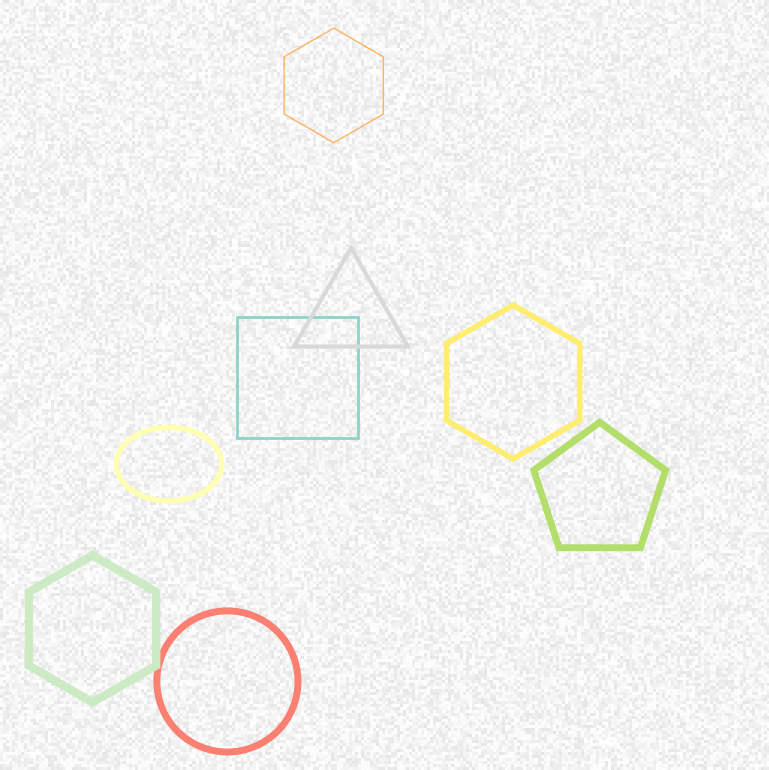[{"shape": "square", "thickness": 1, "radius": 0.39, "center": [0.386, 0.51]}, {"shape": "oval", "thickness": 2, "radius": 0.34, "center": [0.22, 0.397]}, {"shape": "circle", "thickness": 2.5, "radius": 0.46, "center": [0.295, 0.115]}, {"shape": "hexagon", "thickness": 0.5, "radius": 0.37, "center": [0.433, 0.889]}, {"shape": "pentagon", "thickness": 2.5, "radius": 0.45, "center": [0.779, 0.362]}, {"shape": "triangle", "thickness": 1.5, "radius": 0.43, "center": [0.456, 0.593]}, {"shape": "hexagon", "thickness": 3, "radius": 0.48, "center": [0.12, 0.183]}, {"shape": "hexagon", "thickness": 2, "radius": 0.5, "center": [0.666, 0.504]}]